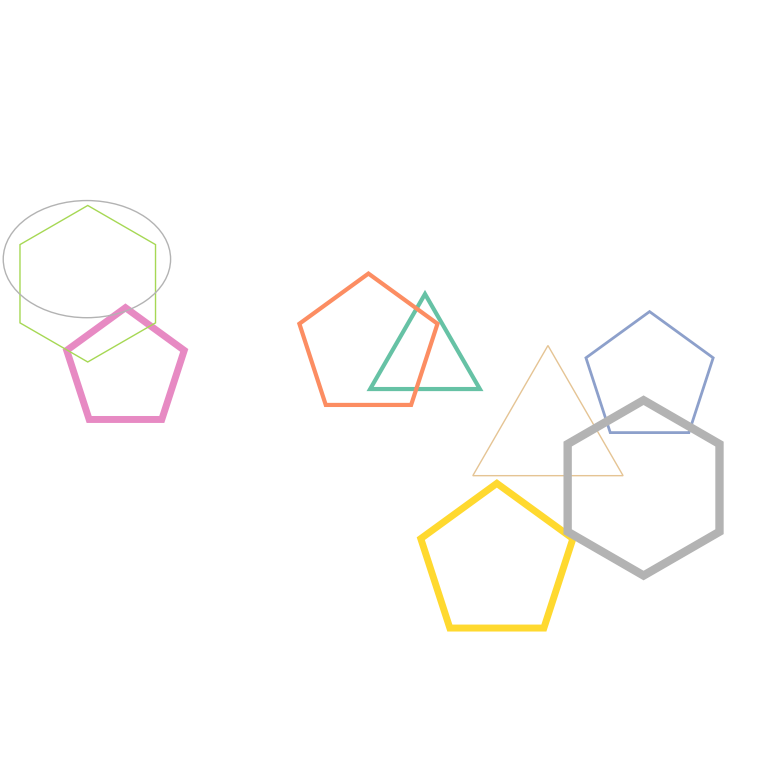[{"shape": "triangle", "thickness": 1.5, "radius": 0.41, "center": [0.552, 0.536]}, {"shape": "pentagon", "thickness": 1.5, "radius": 0.47, "center": [0.478, 0.55]}, {"shape": "pentagon", "thickness": 1, "radius": 0.43, "center": [0.844, 0.508]}, {"shape": "pentagon", "thickness": 2.5, "radius": 0.4, "center": [0.163, 0.52]}, {"shape": "hexagon", "thickness": 0.5, "radius": 0.51, "center": [0.114, 0.632]}, {"shape": "pentagon", "thickness": 2.5, "radius": 0.52, "center": [0.645, 0.268]}, {"shape": "triangle", "thickness": 0.5, "radius": 0.56, "center": [0.712, 0.439]}, {"shape": "hexagon", "thickness": 3, "radius": 0.57, "center": [0.836, 0.366]}, {"shape": "oval", "thickness": 0.5, "radius": 0.54, "center": [0.113, 0.663]}]